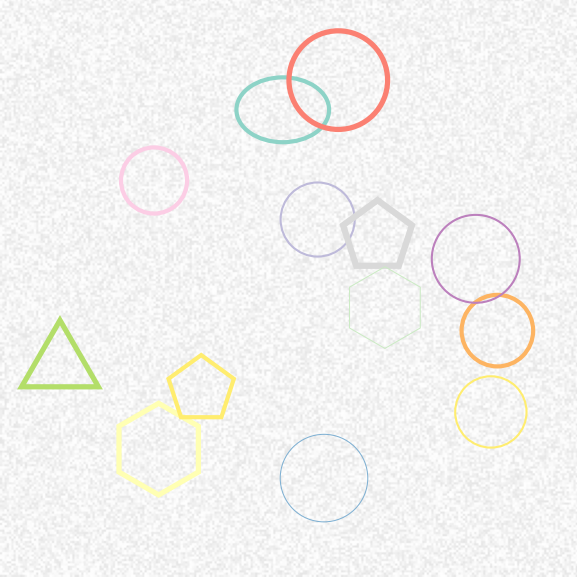[{"shape": "oval", "thickness": 2, "radius": 0.4, "center": [0.49, 0.809]}, {"shape": "hexagon", "thickness": 2.5, "radius": 0.4, "center": [0.275, 0.221]}, {"shape": "circle", "thickness": 1, "radius": 0.32, "center": [0.55, 0.619]}, {"shape": "circle", "thickness": 2.5, "radius": 0.43, "center": [0.586, 0.86]}, {"shape": "circle", "thickness": 0.5, "radius": 0.38, "center": [0.561, 0.171]}, {"shape": "circle", "thickness": 2, "radius": 0.31, "center": [0.861, 0.427]}, {"shape": "triangle", "thickness": 2.5, "radius": 0.38, "center": [0.104, 0.368]}, {"shape": "circle", "thickness": 2, "radius": 0.29, "center": [0.267, 0.687]}, {"shape": "pentagon", "thickness": 3, "radius": 0.31, "center": [0.654, 0.59]}, {"shape": "circle", "thickness": 1, "radius": 0.38, "center": [0.824, 0.551]}, {"shape": "hexagon", "thickness": 0.5, "radius": 0.35, "center": [0.666, 0.467]}, {"shape": "pentagon", "thickness": 2, "radius": 0.3, "center": [0.348, 0.325]}, {"shape": "circle", "thickness": 1, "radius": 0.31, "center": [0.85, 0.286]}]